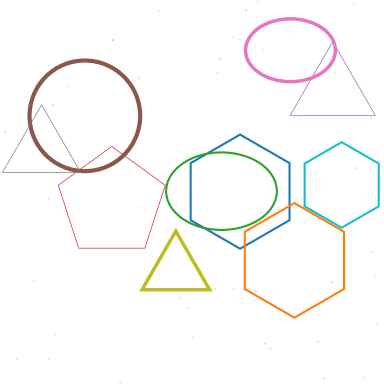[{"shape": "hexagon", "thickness": 1.5, "radius": 0.74, "center": [0.624, 0.502]}, {"shape": "hexagon", "thickness": 1.5, "radius": 0.74, "center": [0.765, 0.324]}, {"shape": "oval", "thickness": 1.5, "radius": 0.72, "center": [0.575, 0.503]}, {"shape": "pentagon", "thickness": 0.5, "radius": 0.73, "center": [0.29, 0.474]}, {"shape": "triangle", "thickness": 0.5, "radius": 0.64, "center": [0.864, 0.764]}, {"shape": "circle", "thickness": 3, "radius": 0.72, "center": [0.22, 0.699]}, {"shape": "oval", "thickness": 2.5, "radius": 0.58, "center": [0.754, 0.869]}, {"shape": "triangle", "thickness": 0.5, "radius": 0.59, "center": [0.108, 0.611]}, {"shape": "triangle", "thickness": 2.5, "radius": 0.51, "center": [0.457, 0.298]}, {"shape": "hexagon", "thickness": 1.5, "radius": 0.56, "center": [0.888, 0.52]}]